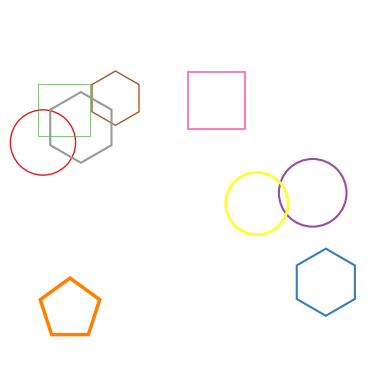[{"shape": "circle", "thickness": 1, "radius": 0.42, "center": [0.112, 0.63]}, {"shape": "hexagon", "thickness": 1.5, "radius": 0.44, "center": [0.846, 0.267]}, {"shape": "square", "thickness": 0.5, "radius": 0.34, "center": [0.166, 0.715]}, {"shape": "circle", "thickness": 1.5, "radius": 0.44, "center": [0.812, 0.499]}, {"shape": "pentagon", "thickness": 2.5, "radius": 0.41, "center": [0.182, 0.197]}, {"shape": "circle", "thickness": 2, "radius": 0.4, "center": [0.667, 0.471]}, {"shape": "hexagon", "thickness": 1, "radius": 0.35, "center": [0.3, 0.745]}, {"shape": "square", "thickness": 1.5, "radius": 0.37, "center": [0.562, 0.739]}, {"shape": "hexagon", "thickness": 1.5, "radius": 0.46, "center": [0.21, 0.669]}]